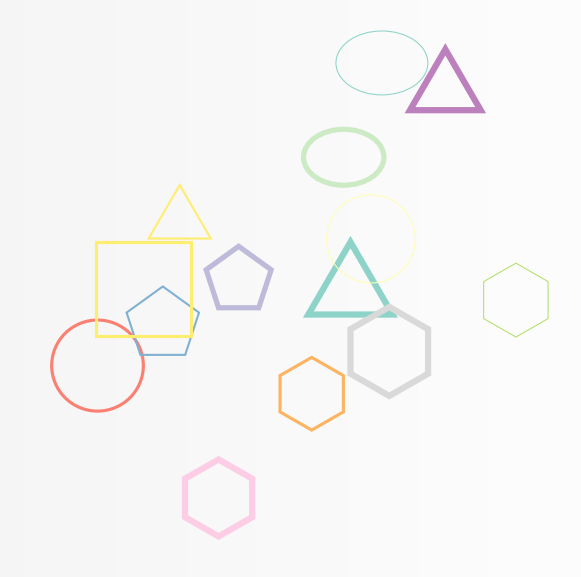[{"shape": "oval", "thickness": 0.5, "radius": 0.4, "center": [0.657, 0.89]}, {"shape": "triangle", "thickness": 3, "radius": 0.42, "center": [0.603, 0.496]}, {"shape": "circle", "thickness": 0.5, "radius": 0.38, "center": [0.638, 0.585]}, {"shape": "pentagon", "thickness": 2.5, "radius": 0.29, "center": [0.411, 0.514]}, {"shape": "circle", "thickness": 1.5, "radius": 0.39, "center": [0.168, 0.366]}, {"shape": "pentagon", "thickness": 1, "radius": 0.33, "center": [0.28, 0.438]}, {"shape": "hexagon", "thickness": 1.5, "radius": 0.31, "center": [0.536, 0.317]}, {"shape": "hexagon", "thickness": 0.5, "radius": 0.32, "center": [0.888, 0.48]}, {"shape": "hexagon", "thickness": 3, "radius": 0.33, "center": [0.376, 0.137]}, {"shape": "hexagon", "thickness": 3, "radius": 0.39, "center": [0.67, 0.391]}, {"shape": "triangle", "thickness": 3, "radius": 0.35, "center": [0.766, 0.843]}, {"shape": "oval", "thickness": 2.5, "radius": 0.35, "center": [0.591, 0.727]}, {"shape": "triangle", "thickness": 1, "radius": 0.31, "center": [0.309, 0.617]}, {"shape": "square", "thickness": 1.5, "radius": 0.41, "center": [0.247, 0.499]}]